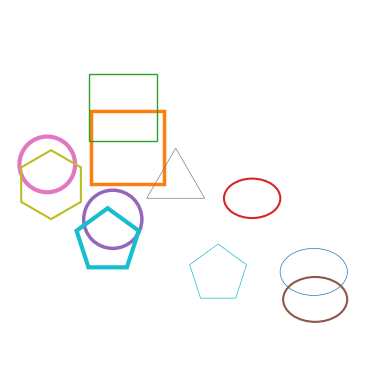[{"shape": "oval", "thickness": 0.5, "radius": 0.44, "center": [0.815, 0.294]}, {"shape": "square", "thickness": 2.5, "radius": 0.47, "center": [0.33, 0.616]}, {"shape": "square", "thickness": 1, "radius": 0.44, "center": [0.319, 0.721]}, {"shape": "oval", "thickness": 1.5, "radius": 0.37, "center": [0.655, 0.485]}, {"shape": "circle", "thickness": 2.5, "radius": 0.38, "center": [0.293, 0.43]}, {"shape": "oval", "thickness": 1.5, "radius": 0.42, "center": [0.819, 0.222]}, {"shape": "circle", "thickness": 3, "radius": 0.36, "center": [0.123, 0.573]}, {"shape": "triangle", "thickness": 0.5, "radius": 0.43, "center": [0.456, 0.528]}, {"shape": "hexagon", "thickness": 1.5, "radius": 0.45, "center": [0.133, 0.52]}, {"shape": "pentagon", "thickness": 3, "radius": 0.42, "center": [0.28, 0.374]}, {"shape": "pentagon", "thickness": 0.5, "radius": 0.39, "center": [0.567, 0.288]}]